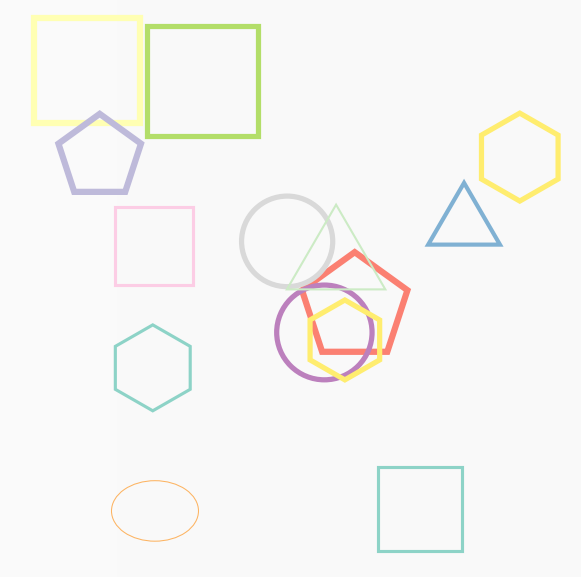[{"shape": "hexagon", "thickness": 1.5, "radius": 0.37, "center": [0.263, 0.362]}, {"shape": "square", "thickness": 1.5, "radius": 0.36, "center": [0.723, 0.118]}, {"shape": "square", "thickness": 3, "radius": 0.45, "center": [0.15, 0.877]}, {"shape": "pentagon", "thickness": 3, "radius": 0.37, "center": [0.172, 0.727]}, {"shape": "pentagon", "thickness": 3, "radius": 0.48, "center": [0.61, 0.467]}, {"shape": "triangle", "thickness": 2, "radius": 0.36, "center": [0.798, 0.611]}, {"shape": "oval", "thickness": 0.5, "radius": 0.37, "center": [0.267, 0.114]}, {"shape": "square", "thickness": 2.5, "radius": 0.48, "center": [0.348, 0.859]}, {"shape": "square", "thickness": 1.5, "radius": 0.34, "center": [0.265, 0.573]}, {"shape": "circle", "thickness": 2.5, "radius": 0.39, "center": [0.494, 0.581]}, {"shape": "circle", "thickness": 2.5, "radius": 0.41, "center": [0.558, 0.423]}, {"shape": "triangle", "thickness": 1, "radius": 0.49, "center": [0.578, 0.547]}, {"shape": "hexagon", "thickness": 2.5, "radius": 0.35, "center": [0.593, 0.411]}, {"shape": "hexagon", "thickness": 2.5, "radius": 0.38, "center": [0.894, 0.727]}]